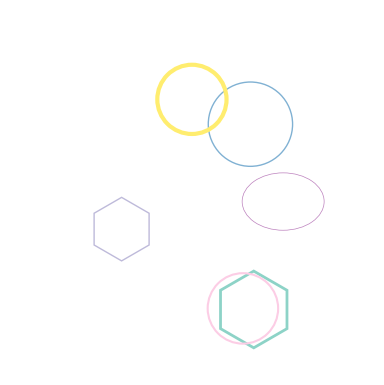[{"shape": "hexagon", "thickness": 2, "radius": 0.5, "center": [0.659, 0.196]}, {"shape": "hexagon", "thickness": 1, "radius": 0.41, "center": [0.316, 0.405]}, {"shape": "circle", "thickness": 1, "radius": 0.55, "center": [0.65, 0.677]}, {"shape": "circle", "thickness": 1.5, "radius": 0.46, "center": [0.631, 0.199]}, {"shape": "oval", "thickness": 0.5, "radius": 0.53, "center": [0.735, 0.476]}, {"shape": "circle", "thickness": 3, "radius": 0.45, "center": [0.498, 0.742]}]